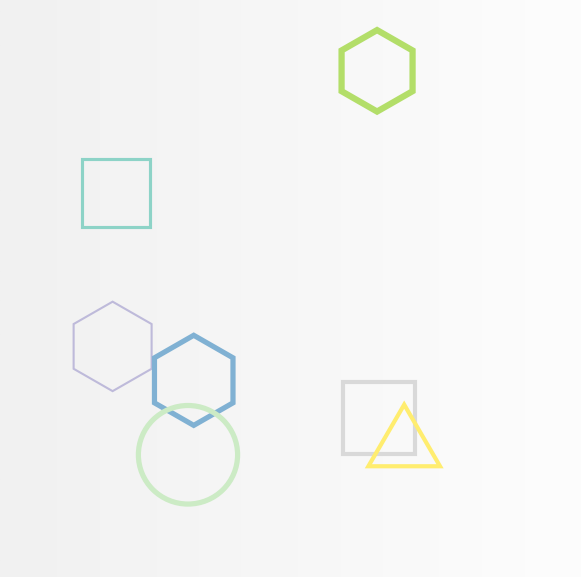[{"shape": "square", "thickness": 1.5, "radius": 0.29, "center": [0.2, 0.665]}, {"shape": "hexagon", "thickness": 1, "radius": 0.39, "center": [0.194, 0.399]}, {"shape": "hexagon", "thickness": 2.5, "radius": 0.39, "center": [0.333, 0.341]}, {"shape": "hexagon", "thickness": 3, "radius": 0.35, "center": [0.649, 0.876]}, {"shape": "square", "thickness": 2, "radius": 0.31, "center": [0.652, 0.275]}, {"shape": "circle", "thickness": 2.5, "radius": 0.43, "center": [0.323, 0.212]}, {"shape": "triangle", "thickness": 2, "radius": 0.36, "center": [0.695, 0.227]}]